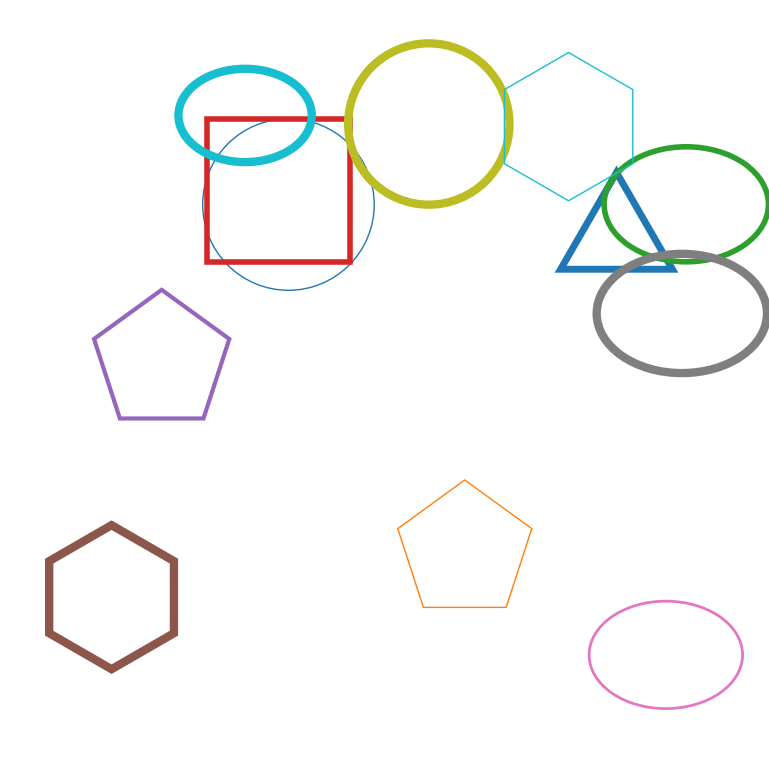[{"shape": "triangle", "thickness": 2.5, "radius": 0.42, "center": [0.801, 0.692]}, {"shape": "circle", "thickness": 0.5, "radius": 0.56, "center": [0.375, 0.734]}, {"shape": "pentagon", "thickness": 0.5, "radius": 0.46, "center": [0.604, 0.285]}, {"shape": "oval", "thickness": 2, "radius": 0.53, "center": [0.891, 0.735]}, {"shape": "square", "thickness": 2, "radius": 0.46, "center": [0.362, 0.752]}, {"shape": "pentagon", "thickness": 1.5, "radius": 0.46, "center": [0.21, 0.531]}, {"shape": "hexagon", "thickness": 3, "radius": 0.47, "center": [0.145, 0.224]}, {"shape": "oval", "thickness": 1, "radius": 0.5, "center": [0.865, 0.149]}, {"shape": "oval", "thickness": 3, "radius": 0.55, "center": [0.885, 0.593]}, {"shape": "circle", "thickness": 3, "radius": 0.52, "center": [0.557, 0.839]}, {"shape": "oval", "thickness": 3, "radius": 0.43, "center": [0.318, 0.85]}, {"shape": "hexagon", "thickness": 0.5, "radius": 0.48, "center": [0.738, 0.836]}]